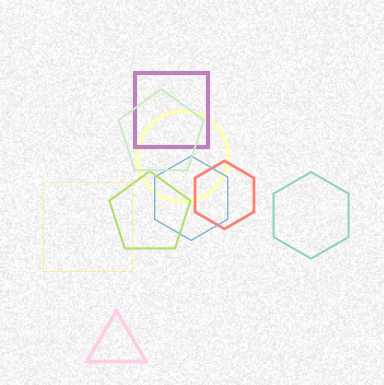[{"shape": "hexagon", "thickness": 1.5, "radius": 0.56, "center": [0.808, 0.441]}, {"shape": "circle", "thickness": 2.5, "radius": 0.59, "center": [0.475, 0.594]}, {"shape": "hexagon", "thickness": 2, "radius": 0.44, "center": [0.583, 0.494]}, {"shape": "hexagon", "thickness": 1, "radius": 0.55, "center": [0.497, 0.485]}, {"shape": "pentagon", "thickness": 1.5, "radius": 0.55, "center": [0.389, 0.444]}, {"shape": "triangle", "thickness": 2.5, "radius": 0.44, "center": [0.302, 0.105]}, {"shape": "square", "thickness": 3, "radius": 0.48, "center": [0.445, 0.714]}, {"shape": "pentagon", "thickness": 1.5, "radius": 0.58, "center": [0.419, 0.652]}, {"shape": "square", "thickness": 0.5, "radius": 0.58, "center": [0.227, 0.413]}]